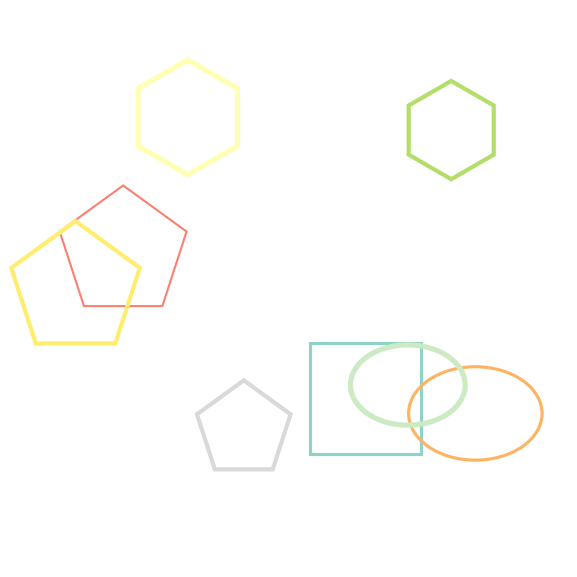[{"shape": "square", "thickness": 1.5, "radius": 0.48, "center": [0.633, 0.309]}, {"shape": "hexagon", "thickness": 2.5, "radius": 0.5, "center": [0.325, 0.796]}, {"shape": "pentagon", "thickness": 1, "radius": 0.58, "center": [0.213, 0.563]}, {"shape": "oval", "thickness": 1.5, "radius": 0.58, "center": [0.823, 0.283]}, {"shape": "hexagon", "thickness": 2, "radius": 0.43, "center": [0.781, 0.774]}, {"shape": "pentagon", "thickness": 2, "radius": 0.43, "center": [0.422, 0.255]}, {"shape": "oval", "thickness": 2.5, "radius": 0.5, "center": [0.706, 0.332]}, {"shape": "pentagon", "thickness": 2, "radius": 0.59, "center": [0.131, 0.499]}]